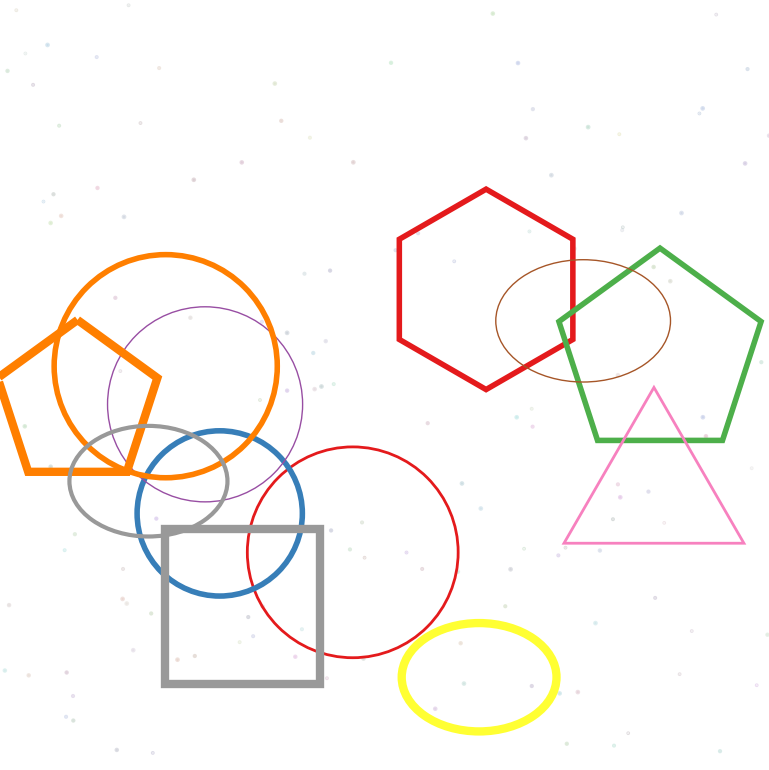[{"shape": "hexagon", "thickness": 2, "radius": 0.65, "center": [0.631, 0.624]}, {"shape": "circle", "thickness": 1, "radius": 0.68, "center": [0.458, 0.283]}, {"shape": "circle", "thickness": 2, "radius": 0.54, "center": [0.285, 0.333]}, {"shape": "pentagon", "thickness": 2, "radius": 0.69, "center": [0.857, 0.54]}, {"shape": "circle", "thickness": 0.5, "radius": 0.63, "center": [0.266, 0.475]}, {"shape": "pentagon", "thickness": 3, "radius": 0.55, "center": [0.101, 0.475]}, {"shape": "circle", "thickness": 2, "radius": 0.72, "center": [0.215, 0.524]}, {"shape": "oval", "thickness": 3, "radius": 0.5, "center": [0.622, 0.12]}, {"shape": "oval", "thickness": 0.5, "radius": 0.57, "center": [0.757, 0.583]}, {"shape": "triangle", "thickness": 1, "radius": 0.67, "center": [0.849, 0.362]}, {"shape": "oval", "thickness": 1.5, "radius": 0.51, "center": [0.193, 0.375]}, {"shape": "square", "thickness": 3, "radius": 0.5, "center": [0.314, 0.212]}]